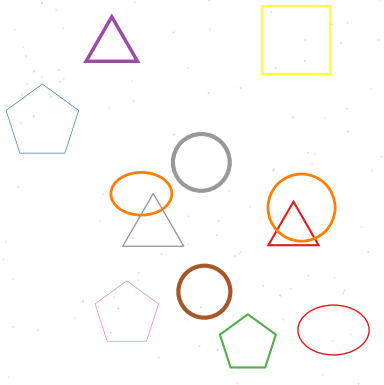[{"shape": "oval", "thickness": 1, "radius": 0.46, "center": [0.866, 0.143]}, {"shape": "triangle", "thickness": 1.5, "radius": 0.38, "center": [0.762, 0.401]}, {"shape": "pentagon", "thickness": 0.5, "radius": 0.5, "center": [0.11, 0.682]}, {"shape": "pentagon", "thickness": 1.5, "radius": 0.38, "center": [0.644, 0.107]}, {"shape": "triangle", "thickness": 2.5, "radius": 0.39, "center": [0.29, 0.879]}, {"shape": "oval", "thickness": 2, "radius": 0.4, "center": [0.367, 0.497]}, {"shape": "circle", "thickness": 2, "radius": 0.44, "center": [0.783, 0.461]}, {"shape": "square", "thickness": 1.5, "radius": 0.44, "center": [0.768, 0.896]}, {"shape": "circle", "thickness": 3, "radius": 0.34, "center": [0.531, 0.242]}, {"shape": "pentagon", "thickness": 0.5, "radius": 0.43, "center": [0.329, 0.184]}, {"shape": "circle", "thickness": 3, "radius": 0.37, "center": [0.523, 0.578]}, {"shape": "triangle", "thickness": 1, "radius": 0.46, "center": [0.398, 0.406]}]